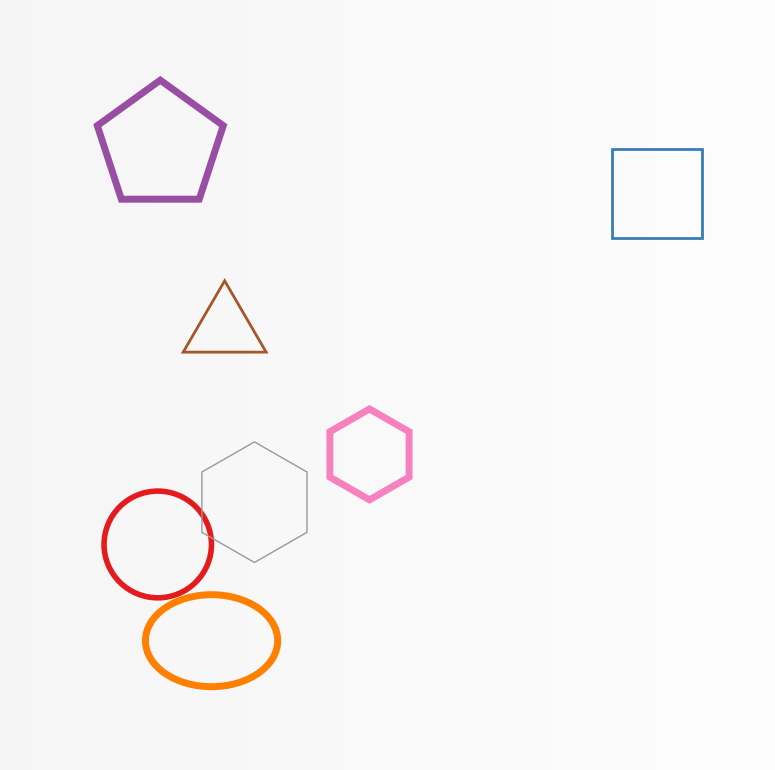[{"shape": "circle", "thickness": 2, "radius": 0.35, "center": [0.204, 0.293]}, {"shape": "square", "thickness": 1, "radius": 0.29, "center": [0.848, 0.749]}, {"shape": "pentagon", "thickness": 2.5, "radius": 0.43, "center": [0.207, 0.81]}, {"shape": "oval", "thickness": 2.5, "radius": 0.43, "center": [0.273, 0.168]}, {"shape": "triangle", "thickness": 1, "radius": 0.31, "center": [0.29, 0.574]}, {"shape": "hexagon", "thickness": 2.5, "radius": 0.29, "center": [0.477, 0.41]}, {"shape": "hexagon", "thickness": 0.5, "radius": 0.39, "center": [0.328, 0.348]}]